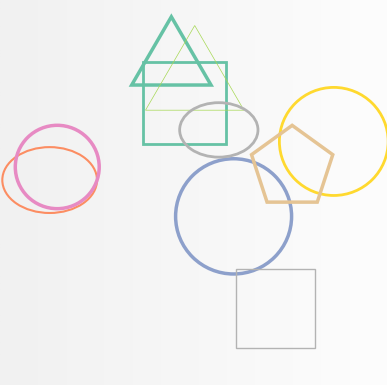[{"shape": "square", "thickness": 2, "radius": 0.53, "center": [0.476, 0.733]}, {"shape": "triangle", "thickness": 2.5, "radius": 0.59, "center": [0.442, 0.838]}, {"shape": "oval", "thickness": 1.5, "radius": 0.61, "center": [0.128, 0.532]}, {"shape": "circle", "thickness": 2.5, "radius": 0.75, "center": [0.603, 0.438]}, {"shape": "circle", "thickness": 2.5, "radius": 0.54, "center": [0.148, 0.566]}, {"shape": "triangle", "thickness": 0.5, "radius": 0.73, "center": [0.502, 0.787]}, {"shape": "circle", "thickness": 2, "radius": 0.7, "center": [0.861, 0.633]}, {"shape": "pentagon", "thickness": 2.5, "radius": 0.55, "center": [0.754, 0.564]}, {"shape": "square", "thickness": 1, "radius": 0.51, "center": [0.711, 0.198]}, {"shape": "oval", "thickness": 2, "radius": 0.51, "center": [0.565, 0.663]}]